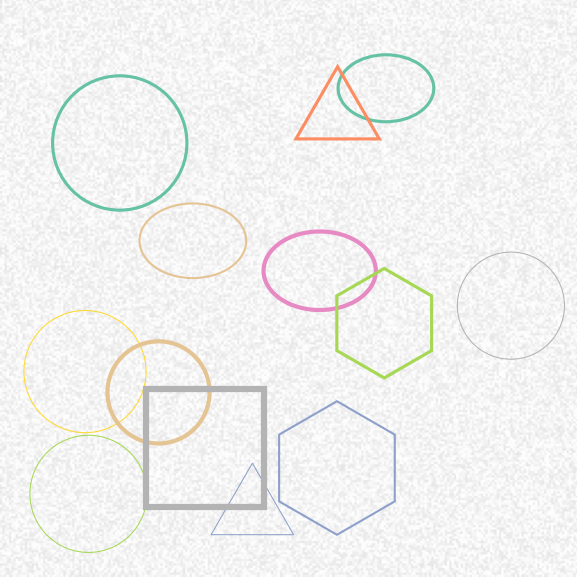[{"shape": "circle", "thickness": 1.5, "radius": 0.58, "center": [0.207, 0.752]}, {"shape": "oval", "thickness": 1.5, "radius": 0.41, "center": [0.668, 0.846]}, {"shape": "triangle", "thickness": 1.5, "radius": 0.42, "center": [0.585, 0.8]}, {"shape": "triangle", "thickness": 0.5, "radius": 0.41, "center": [0.437, 0.115]}, {"shape": "hexagon", "thickness": 1, "radius": 0.58, "center": [0.583, 0.189]}, {"shape": "oval", "thickness": 2, "radius": 0.49, "center": [0.554, 0.53]}, {"shape": "circle", "thickness": 0.5, "radius": 0.51, "center": [0.153, 0.144]}, {"shape": "hexagon", "thickness": 1.5, "radius": 0.47, "center": [0.665, 0.439]}, {"shape": "circle", "thickness": 0.5, "radius": 0.53, "center": [0.147, 0.356]}, {"shape": "oval", "thickness": 1, "radius": 0.46, "center": [0.334, 0.582]}, {"shape": "circle", "thickness": 2, "radius": 0.44, "center": [0.275, 0.32]}, {"shape": "circle", "thickness": 0.5, "radius": 0.46, "center": [0.885, 0.47]}, {"shape": "square", "thickness": 3, "radius": 0.51, "center": [0.356, 0.224]}]